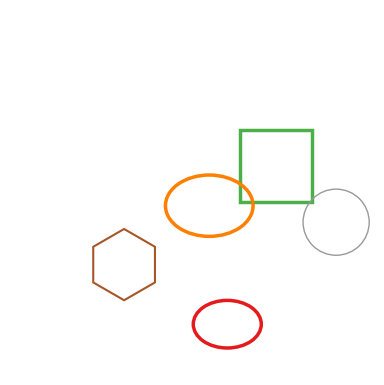[{"shape": "oval", "thickness": 2.5, "radius": 0.44, "center": [0.59, 0.158]}, {"shape": "square", "thickness": 2.5, "radius": 0.47, "center": [0.717, 0.569]}, {"shape": "oval", "thickness": 2.5, "radius": 0.57, "center": [0.544, 0.466]}, {"shape": "hexagon", "thickness": 1.5, "radius": 0.46, "center": [0.322, 0.313]}, {"shape": "circle", "thickness": 1, "radius": 0.43, "center": [0.873, 0.423]}]